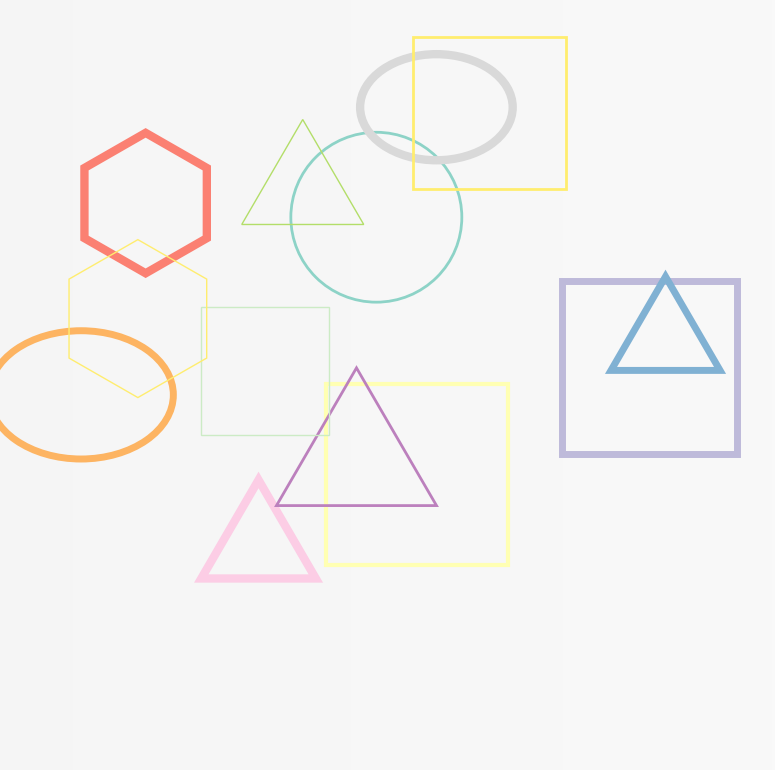[{"shape": "circle", "thickness": 1, "radius": 0.55, "center": [0.486, 0.718]}, {"shape": "square", "thickness": 1.5, "radius": 0.59, "center": [0.539, 0.383]}, {"shape": "square", "thickness": 2.5, "radius": 0.56, "center": [0.838, 0.523]}, {"shape": "hexagon", "thickness": 3, "radius": 0.46, "center": [0.188, 0.736]}, {"shape": "triangle", "thickness": 2.5, "radius": 0.41, "center": [0.859, 0.56]}, {"shape": "oval", "thickness": 2.5, "radius": 0.6, "center": [0.105, 0.487]}, {"shape": "triangle", "thickness": 0.5, "radius": 0.45, "center": [0.391, 0.754]}, {"shape": "triangle", "thickness": 3, "radius": 0.43, "center": [0.334, 0.291]}, {"shape": "oval", "thickness": 3, "radius": 0.49, "center": [0.563, 0.861]}, {"shape": "triangle", "thickness": 1, "radius": 0.6, "center": [0.46, 0.403]}, {"shape": "square", "thickness": 0.5, "radius": 0.41, "center": [0.342, 0.519]}, {"shape": "square", "thickness": 1, "radius": 0.49, "center": [0.632, 0.853]}, {"shape": "hexagon", "thickness": 0.5, "radius": 0.51, "center": [0.178, 0.586]}]